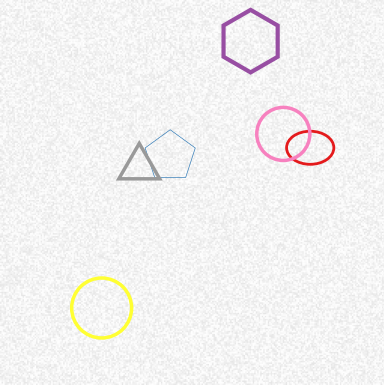[{"shape": "oval", "thickness": 2, "radius": 0.31, "center": [0.806, 0.616]}, {"shape": "pentagon", "thickness": 0.5, "radius": 0.34, "center": [0.442, 0.595]}, {"shape": "hexagon", "thickness": 3, "radius": 0.41, "center": [0.651, 0.893]}, {"shape": "circle", "thickness": 2.5, "radius": 0.39, "center": [0.264, 0.2]}, {"shape": "circle", "thickness": 2.5, "radius": 0.34, "center": [0.736, 0.652]}, {"shape": "triangle", "thickness": 2.5, "radius": 0.31, "center": [0.362, 0.566]}]